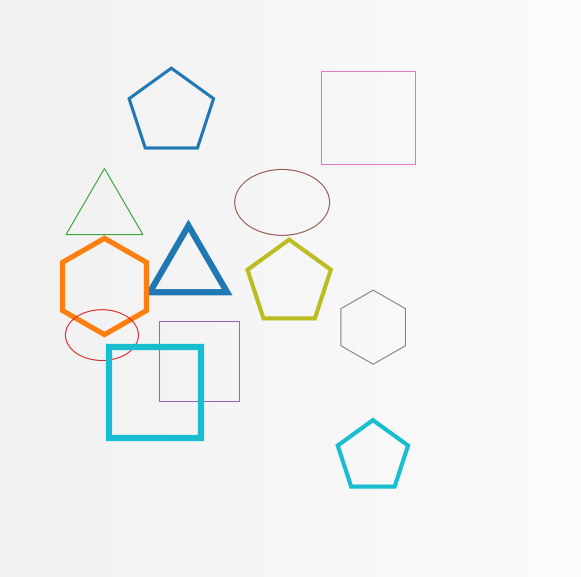[{"shape": "pentagon", "thickness": 1.5, "radius": 0.38, "center": [0.295, 0.805]}, {"shape": "triangle", "thickness": 3, "radius": 0.38, "center": [0.324, 0.532]}, {"shape": "hexagon", "thickness": 2.5, "radius": 0.42, "center": [0.18, 0.503]}, {"shape": "triangle", "thickness": 0.5, "radius": 0.38, "center": [0.18, 0.631]}, {"shape": "oval", "thickness": 0.5, "radius": 0.31, "center": [0.175, 0.419]}, {"shape": "square", "thickness": 0.5, "radius": 0.35, "center": [0.342, 0.374]}, {"shape": "oval", "thickness": 0.5, "radius": 0.41, "center": [0.485, 0.649]}, {"shape": "square", "thickness": 0.5, "radius": 0.4, "center": [0.633, 0.796]}, {"shape": "hexagon", "thickness": 0.5, "radius": 0.32, "center": [0.642, 0.433]}, {"shape": "pentagon", "thickness": 2, "radius": 0.38, "center": [0.498, 0.509]}, {"shape": "square", "thickness": 3, "radius": 0.39, "center": [0.266, 0.32]}, {"shape": "pentagon", "thickness": 2, "radius": 0.32, "center": [0.642, 0.208]}]